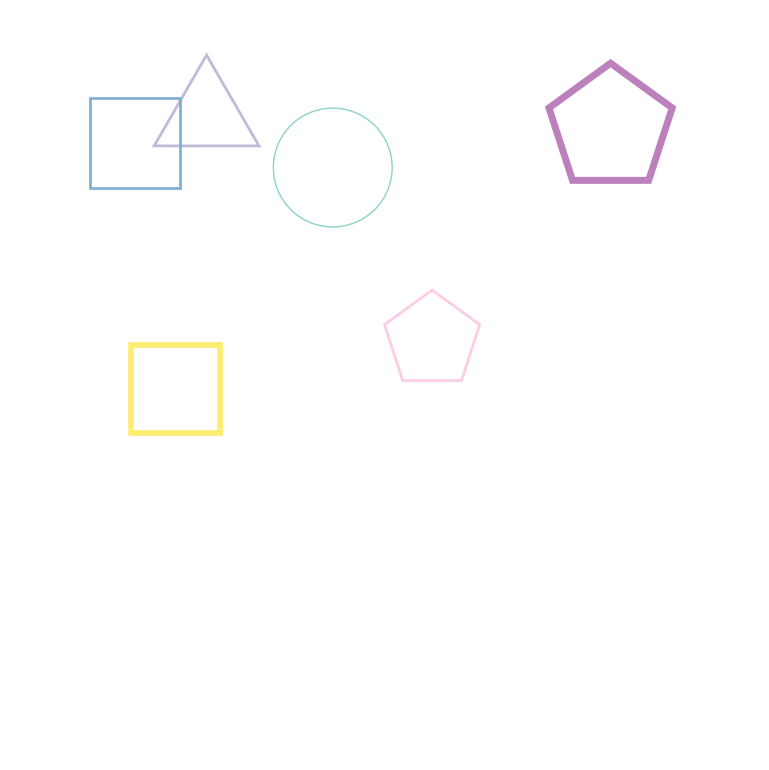[{"shape": "circle", "thickness": 0.5, "radius": 0.39, "center": [0.432, 0.782]}, {"shape": "triangle", "thickness": 1, "radius": 0.39, "center": [0.268, 0.85]}, {"shape": "square", "thickness": 1, "radius": 0.29, "center": [0.175, 0.814]}, {"shape": "pentagon", "thickness": 1, "radius": 0.32, "center": [0.561, 0.558]}, {"shape": "pentagon", "thickness": 2.5, "radius": 0.42, "center": [0.793, 0.834]}, {"shape": "square", "thickness": 2, "radius": 0.29, "center": [0.228, 0.494]}]